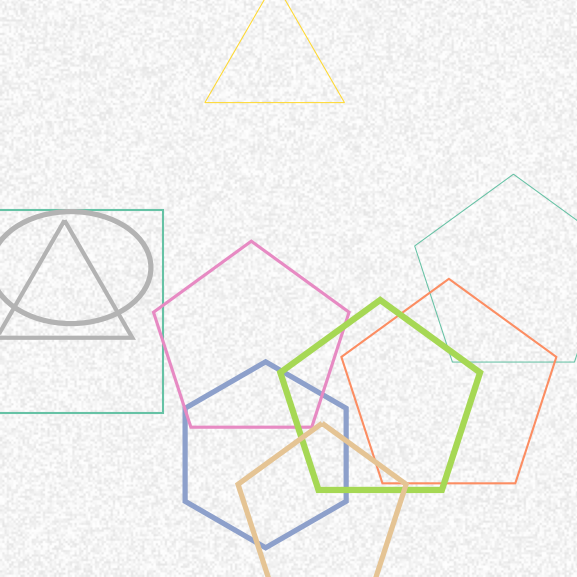[{"shape": "square", "thickness": 1, "radius": 0.88, "center": [0.107, 0.46]}, {"shape": "pentagon", "thickness": 0.5, "radius": 0.9, "center": [0.889, 0.518]}, {"shape": "pentagon", "thickness": 1, "radius": 0.98, "center": [0.777, 0.321]}, {"shape": "hexagon", "thickness": 2.5, "radius": 0.81, "center": [0.46, 0.212]}, {"shape": "pentagon", "thickness": 1.5, "radius": 0.89, "center": [0.435, 0.403]}, {"shape": "pentagon", "thickness": 3, "radius": 0.91, "center": [0.658, 0.298]}, {"shape": "triangle", "thickness": 0.5, "radius": 0.7, "center": [0.476, 0.891]}, {"shape": "pentagon", "thickness": 2.5, "radius": 0.77, "center": [0.558, 0.113]}, {"shape": "triangle", "thickness": 2, "radius": 0.68, "center": [0.112, 0.482]}, {"shape": "oval", "thickness": 2.5, "radius": 0.69, "center": [0.123, 0.536]}]